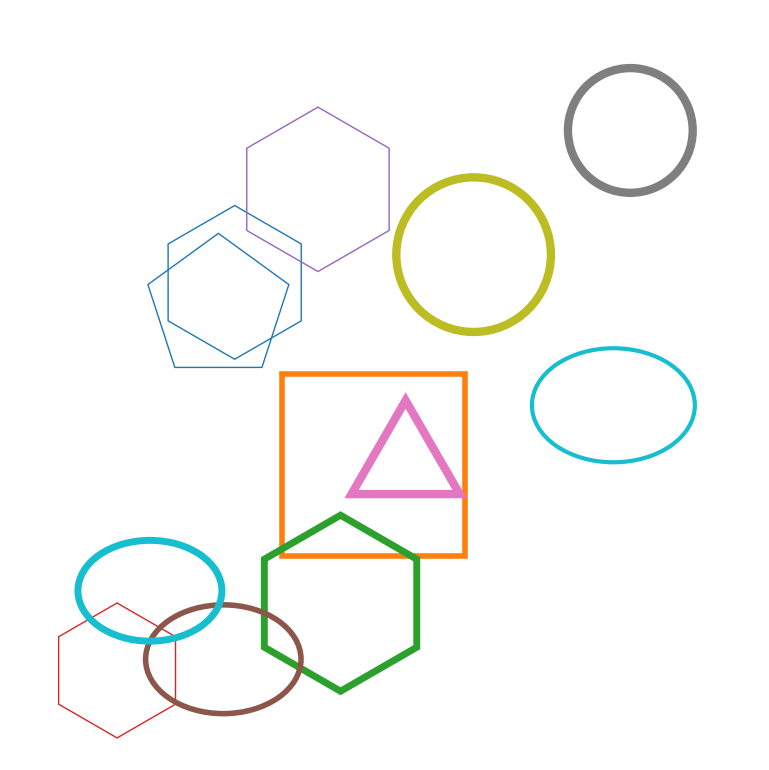[{"shape": "pentagon", "thickness": 0.5, "radius": 0.48, "center": [0.284, 0.601]}, {"shape": "hexagon", "thickness": 0.5, "radius": 0.5, "center": [0.305, 0.633]}, {"shape": "square", "thickness": 2, "radius": 0.59, "center": [0.485, 0.396]}, {"shape": "hexagon", "thickness": 2.5, "radius": 0.57, "center": [0.442, 0.217]}, {"shape": "hexagon", "thickness": 0.5, "radius": 0.44, "center": [0.152, 0.129]}, {"shape": "hexagon", "thickness": 0.5, "radius": 0.53, "center": [0.413, 0.754]}, {"shape": "oval", "thickness": 2, "radius": 0.5, "center": [0.29, 0.144]}, {"shape": "triangle", "thickness": 3, "radius": 0.41, "center": [0.527, 0.399]}, {"shape": "circle", "thickness": 3, "radius": 0.41, "center": [0.819, 0.831]}, {"shape": "circle", "thickness": 3, "radius": 0.5, "center": [0.615, 0.669]}, {"shape": "oval", "thickness": 2.5, "radius": 0.47, "center": [0.195, 0.233]}, {"shape": "oval", "thickness": 1.5, "radius": 0.53, "center": [0.797, 0.474]}]